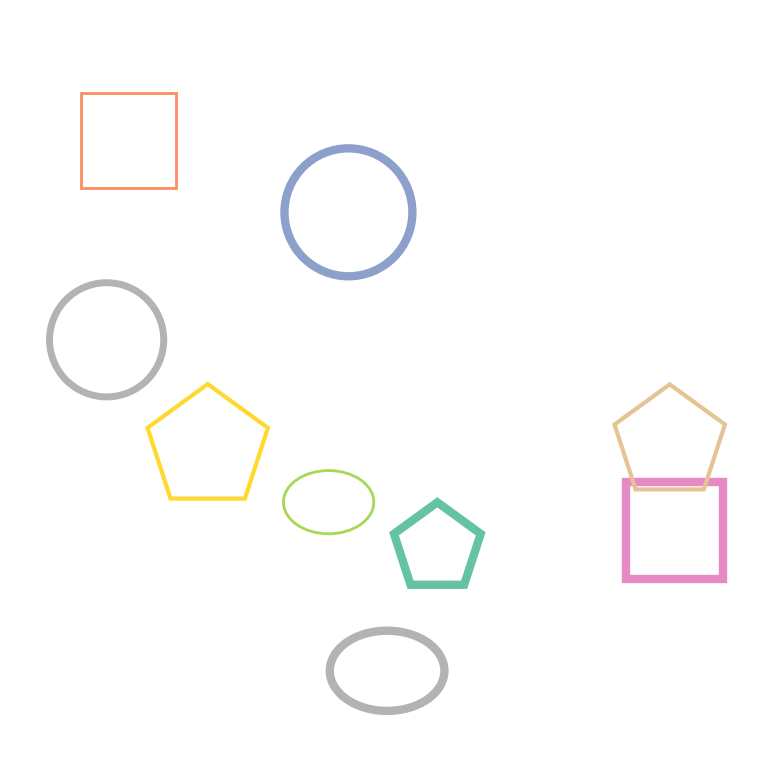[{"shape": "pentagon", "thickness": 3, "radius": 0.3, "center": [0.568, 0.288]}, {"shape": "square", "thickness": 1, "radius": 0.31, "center": [0.167, 0.818]}, {"shape": "circle", "thickness": 3, "radius": 0.42, "center": [0.453, 0.724]}, {"shape": "square", "thickness": 3, "radius": 0.31, "center": [0.876, 0.311]}, {"shape": "oval", "thickness": 1, "radius": 0.29, "center": [0.427, 0.348]}, {"shape": "pentagon", "thickness": 1.5, "radius": 0.41, "center": [0.27, 0.419]}, {"shape": "pentagon", "thickness": 1.5, "radius": 0.38, "center": [0.87, 0.425]}, {"shape": "oval", "thickness": 3, "radius": 0.37, "center": [0.503, 0.129]}, {"shape": "circle", "thickness": 2.5, "radius": 0.37, "center": [0.138, 0.559]}]